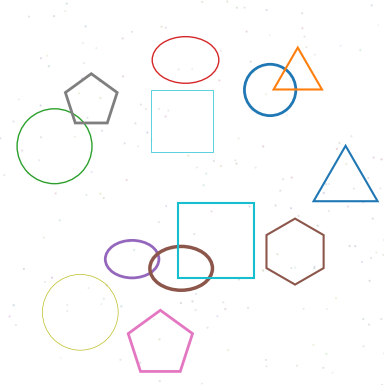[{"shape": "circle", "thickness": 2, "radius": 0.33, "center": [0.702, 0.766]}, {"shape": "triangle", "thickness": 1.5, "radius": 0.48, "center": [0.898, 0.525]}, {"shape": "triangle", "thickness": 1.5, "radius": 0.36, "center": [0.773, 0.804]}, {"shape": "circle", "thickness": 1, "radius": 0.49, "center": [0.142, 0.62]}, {"shape": "oval", "thickness": 1, "radius": 0.43, "center": [0.482, 0.844]}, {"shape": "oval", "thickness": 2, "radius": 0.35, "center": [0.343, 0.327]}, {"shape": "oval", "thickness": 2.5, "radius": 0.41, "center": [0.471, 0.303]}, {"shape": "hexagon", "thickness": 1.5, "radius": 0.43, "center": [0.766, 0.347]}, {"shape": "pentagon", "thickness": 2, "radius": 0.44, "center": [0.417, 0.106]}, {"shape": "pentagon", "thickness": 2, "radius": 0.35, "center": [0.237, 0.738]}, {"shape": "circle", "thickness": 0.5, "radius": 0.49, "center": [0.209, 0.189]}, {"shape": "square", "thickness": 0.5, "radius": 0.4, "center": [0.472, 0.686]}, {"shape": "square", "thickness": 1.5, "radius": 0.49, "center": [0.561, 0.375]}]